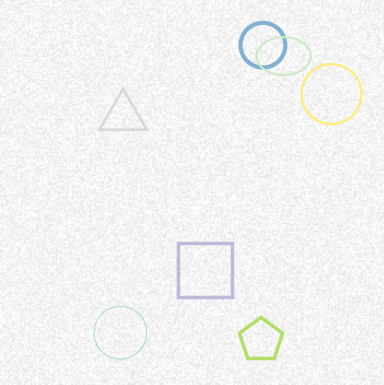[{"shape": "circle", "thickness": 0.5, "radius": 0.34, "center": [0.313, 0.136]}, {"shape": "square", "thickness": 2.5, "radius": 0.35, "center": [0.533, 0.299]}, {"shape": "circle", "thickness": 3, "radius": 0.29, "center": [0.683, 0.883]}, {"shape": "pentagon", "thickness": 2.5, "radius": 0.29, "center": [0.678, 0.116]}, {"shape": "triangle", "thickness": 2, "radius": 0.35, "center": [0.32, 0.699]}, {"shape": "oval", "thickness": 1.5, "radius": 0.35, "center": [0.737, 0.854]}, {"shape": "circle", "thickness": 1.5, "radius": 0.39, "center": [0.861, 0.756]}]